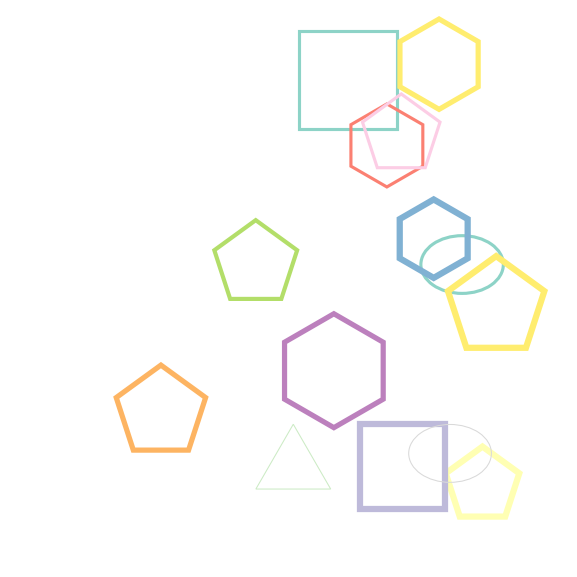[{"shape": "oval", "thickness": 1.5, "radius": 0.36, "center": [0.8, 0.541]}, {"shape": "square", "thickness": 1.5, "radius": 0.42, "center": [0.603, 0.86]}, {"shape": "pentagon", "thickness": 3, "radius": 0.34, "center": [0.835, 0.159]}, {"shape": "square", "thickness": 3, "radius": 0.37, "center": [0.696, 0.191]}, {"shape": "hexagon", "thickness": 1.5, "radius": 0.36, "center": [0.67, 0.747]}, {"shape": "hexagon", "thickness": 3, "radius": 0.34, "center": [0.751, 0.586]}, {"shape": "pentagon", "thickness": 2.5, "radius": 0.41, "center": [0.279, 0.286]}, {"shape": "pentagon", "thickness": 2, "radius": 0.38, "center": [0.443, 0.543]}, {"shape": "pentagon", "thickness": 1.5, "radius": 0.35, "center": [0.695, 0.766]}, {"shape": "oval", "thickness": 0.5, "radius": 0.36, "center": [0.779, 0.214]}, {"shape": "hexagon", "thickness": 2.5, "radius": 0.49, "center": [0.578, 0.357]}, {"shape": "triangle", "thickness": 0.5, "radius": 0.37, "center": [0.508, 0.19]}, {"shape": "hexagon", "thickness": 2.5, "radius": 0.39, "center": [0.76, 0.888]}, {"shape": "pentagon", "thickness": 3, "radius": 0.44, "center": [0.859, 0.468]}]